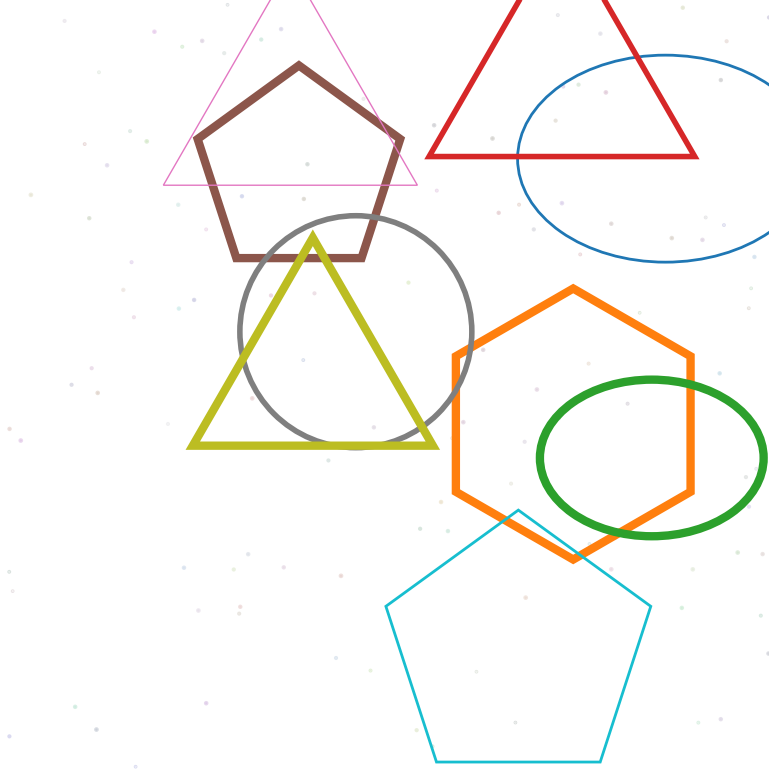[{"shape": "oval", "thickness": 1, "radius": 0.96, "center": [0.864, 0.794]}, {"shape": "hexagon", "thickness": 3, "radius": 0.88, "center": [0.744, 0.449]}, {"shape": "oval", "thickness": 3, "radius": 0.73, "center": [0.846, 0.405]}, {"shape": "triangle", "thickness": 2, "radius": 1.0, "center": [0.73, 0.896]}, {"shape": "pentagon", "thickness": 3, "radius": 0.69, "center": [0.388, 0.777]}, {"shape": "triangle", "thickness": 0.5, "radius": 0.95, "center": [0.377, 0.855]}, {"shape": "circle", "thickness": 2, "radius": 0.75, "center": [0.462, 0.569]}, {"shape": "triangle", "thickness": 3, "radius": 0.9, "center": [0.406, 0.511]}, {"shape": "pentagon", "thickness": 1, "radius": 0.9, "center": [0.673, 0.157]}]